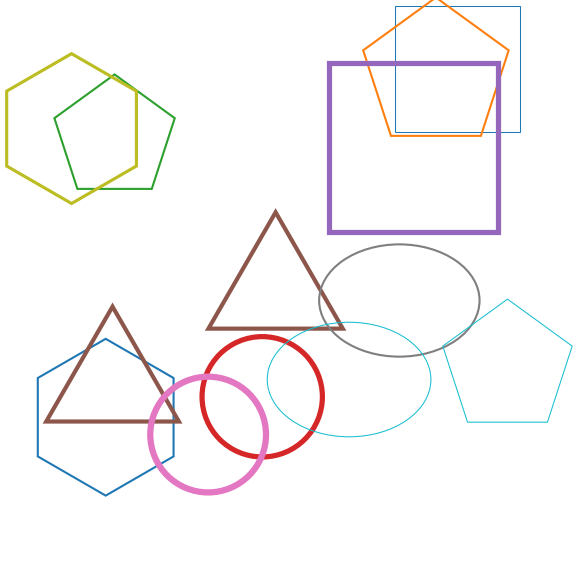[{"shape": "hexagon", "thickness": 1, "radius": 0.68, "center": [0.183, 0.277]}, {"shape": "square", "thickness": 0.5, "radius": 0.54, "center": [0.792, 0.88]}, {"shape": "pentagon", "thickness": 1, "radius": 0.66, "center": [0.755, 0.871]}, {"shape": "pentagon", "thickness": 1, "radius": 0.55, "center": [0.198, 0.761]}, {"shape": "circle", "thickness": 2.5, "radius": 0.52, "center": [0.454, 0.312]}, {"shape": "square", "thickness": 2.5, "radius": 0.73, "center": [0.716, 0.744]}, {"shape": "triangle", "thickness": 2, "radius": 0.66, "center": [0.195, 0.336]}, {"shape": "triangle", "thickness": 2, "radius": 0.67, "center": [0.477, 0.497]}, {"shape": "circle", "thickness": 3, "radius": 0.5, "center": [0.36, 0.247]}, {"shape": "oval", "thickness": 1, "radius": 0.69, "center": [0.692, 0.479]}, {"shape": "hexagon", "thickness": 1.5, "radius": 0.65, "center": [0.124, 0.776]}, {"shape": "oval", "thickness": 0.5, "radius": 0.71, "center": [0.604, 0.342]}, {"shape": "pentagon", "thickness": 0.5, "radius": 0.59, "center": [0.879, 0.363]}]